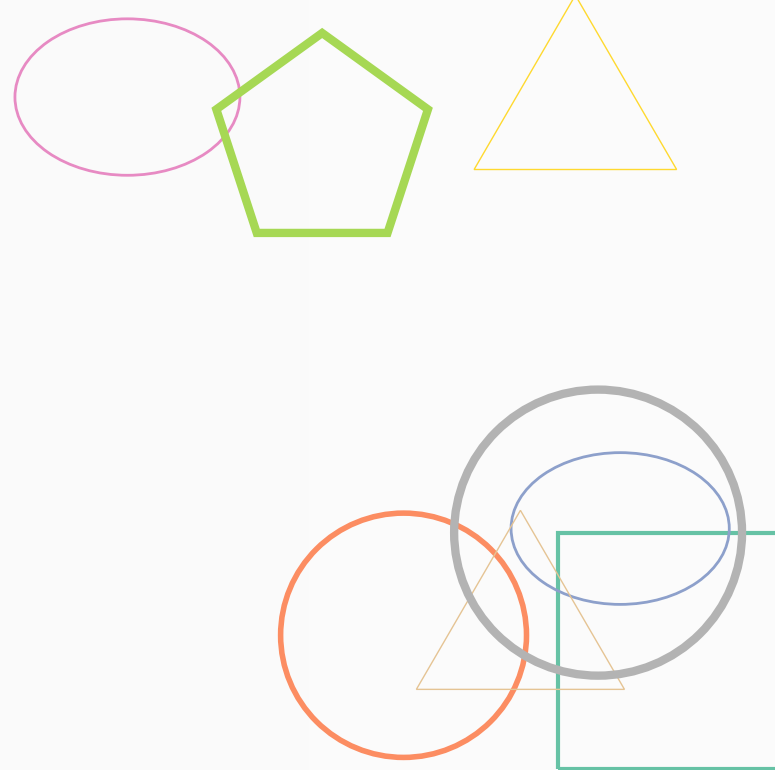[{"shape": "square", "thickness": 1.5, "radius": 0.77, "center": [0.873, 0.154]}, {"shape": "circle", "thickness": 2, "radius": 0.79, "center": [0.521, 0.175]}, {"shape": "oval", "thickness": 1, "radius": 0.7, "center": [0.8, 0.314]}, {"shape": "oval", "thickness": 1, "radius": 0.73, "center": [0.164, 0.874]}, {"shape": "pentagon", "thickness": 3, "radius": 0.72, "center": [0.416, 0.814]}, {"shape": "triangle", "thickness": 0.5, "radius": 0.75, "center": [0.742, 0.855]}, {"shape": "triangle", "thickness": 0.5, "radius": 0.78, "center": [0.672, 0.182]}, {"shape": "circle", "thickness": 3, "radius": 0.93, "center": [0.772, 0.308]}]